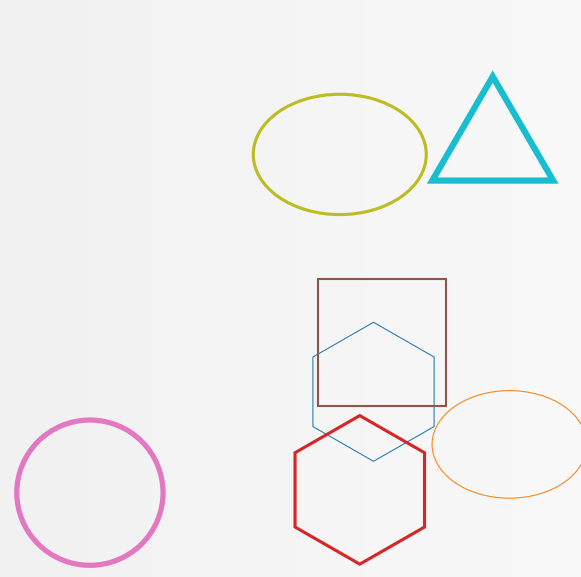[{"shape": "hexagon", "thickness": 0.5, "radius": 0.6, "center": [0.643, 0.321]}, {"shape": "oval", "thickness": 0.5, "radius": 0.67, "center": [0.876, 0.23]}, {"shape": "hexagon", "thickness": 1.5, "radius": 0.64, "center": [0.619, 0.151]}, {"shape": "square", "thickness": 1, "radius": 0.55, "center": [0.658, 0.406]}, {"shape": "circle", "thickness": 2.5, "radius": 0.63, "center": [0.155, 0.146]}, {"shape": "oval", "thickness": 1.5, "radius": 0.74, "center": [0.585, 0.732]}, {"shape": "triangle", "thickness": 3, "radius": 0.6, "center": [0.848, 0.747]}]